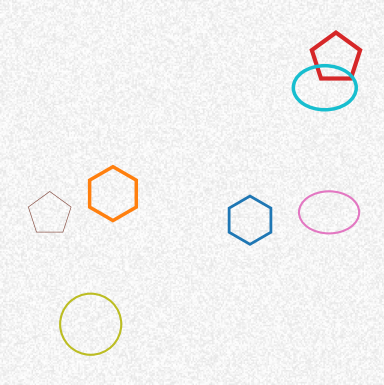[{"shape": "hexagon", "thickness": 2, "radius": 0.31, "center": [0.649, 0.428]}, {"shape": "hexagon", "thickness": 2.5, "radius": 0.35, "center": [0.293, 0.497]}, {"shape": "pentagon", "thickness": 3, "radius": 0.33, "center": [0.873, 0.849]}, {"shape": "pentagon", "thickness": 0.5, "radius": 0.29, "center": [0.129, 0.444]}, {"shape": "oval", "thickness": 1.5, "radius": 0.39, "center": [0.855, 0.448]}, {"shape": "circle", "thickness": 1.5, "radius": 0.4, "center": [0.236, 0.158]}, {"shape": "oval", "thickness": 2.5, "radius": 0.41, "center": [0.844, 0.772]}]